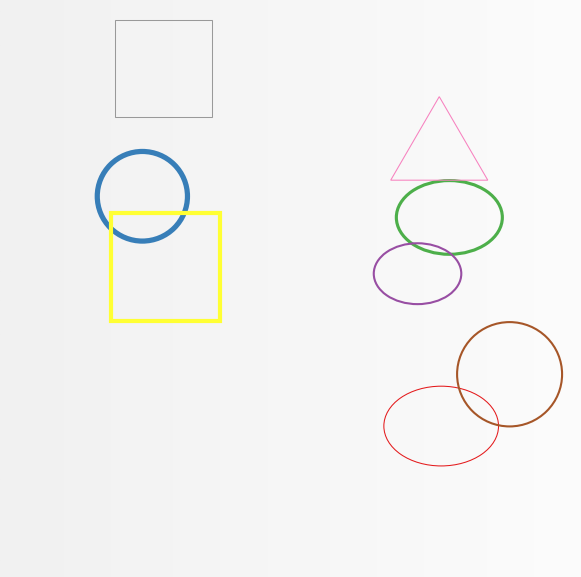[{"shape": "oval", "thickness": 0.5, "radius": 0.49, "center": [0.759, 0.261]}, {"shape": "circle", "thickness": 2.5, "radius": 0.39, "center": [0.245, 0.659]}, {"shape": "oval", "thickness": 1.5, "radius": 0.46, "center": [0.773, 0.623]}, {"shape": "oval", "thickness": 1, "radius": 0.38, "center": [0.718, 0.525]}, {"shape": "square", "thickness": 2, "radius": 0.47, "center": [0.285, 0.536]}, {"shape": "circle", "thickness": 1, "radius": 0.45, "center": [0.877, 0.351]}, {"shape": "triangle", "thickness": 0.5, "radius": 0.48, "center": [0.756, 0.735]}, {"shape": "square", "thickness": 0.5, "radius": 0.42, "center": [0.281, 0.88]}]